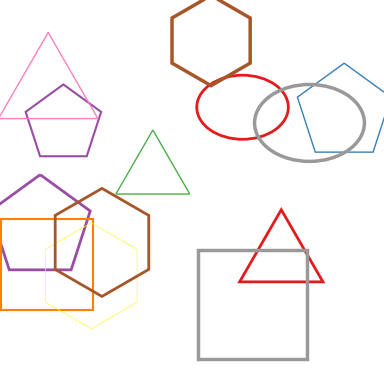[{"shape": "oval", "thickness": 2, "radius": 0.59, "center": [0.63, 0.721]}, {"shape": "triangle", "thickness": 2, "radius": 0.62, "center": [0.731, 0.33]}, {"shape": "pentagon", "thickness": 1, "radius": 0.64, "center": [0.894, 0.708]}, {"shape": "triangle", "thickness": 1, "radius": 0.55, "center": [0.397, 0.551]}, {"shape": "pentagon", "thickness": 2, "radius": 0.68, "center": [0.104, 0.41]}, {"shape": "pentagon", "thickness": 1.5, "radius": 0.52, "center": [0.165, 0.678]}, {"shape": "square", "thickness": 1.5, "radius": 0.59, "center": [0.122, 0.314]}, {"shape": "hexagon", "thickness": 0.5, "radius": 0.69, "center": [0.237, 0.284]}, {"shape": "hexagon", "thickness": 2, "radius": 0.7, "center": [0.265, 0.37]}, {"shape": "hexagon", "thickness": 2.5, "radius": 0.59, "center": [0.548, 0.895]}, {"shape": "triangle", "thickness": 1, "radius": 0.75, "center": [0.125, 0.766]}, {"shape": "square", "thickness": 2.5, "radius": 0.71, "center": [0.656, 0.208]}, {"shape": "oval", "thickness": 2.5, "radius": 0.71, "center": [0.804, 0.681]}]